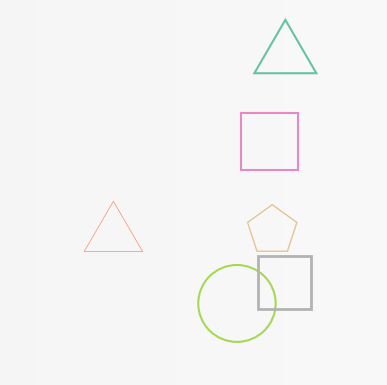[{"shape": "triangle", "thickness": 1.5, "radius": 0.46, "center": [0.736, 0.856]}, {"shape": "triangle", "thickness": 0.5, "radius": 0.44, "center": [0.293, 0.39]}, {"shape": "square", "thickness": 1.5, "radius": 0.37, "center": [0.695, 0.632]}, {"shape": "circle", "thickness": 1.5, "radius": 0.5, "center": [0.611, 0.212]}, {"shape": "pentagon", "thickness": 1, "radius": 0.33, "center": [0.702, 0.402]}, {"shape": "square", "thickness": 2, "radius": 0.34, "center": [0.734, 0.266]}]